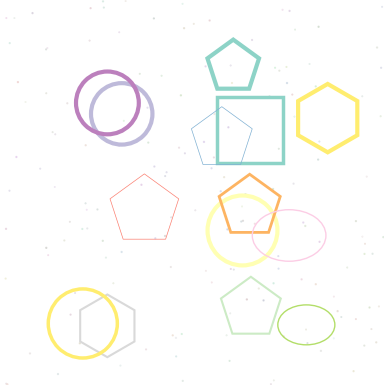[{"shape": "pentagon", "thickness": 3, "radius": 0.35, "center": [0.606, 0.827]}, {"shape": "square", "thickness": 2.5, "radius": 0.43, "center": [0.649, 0.662]}, {"shape": "circle", "thickness": 3, "radius": 0.45, "center": [0.63, 0.401]}, {"shape": "circle", "thickness": 3, "radius": 0.4, "center": [0.316, 0.704]}, {"shape": "pentagon", "thickness": 0.5, "radius": 0.47, "center": [0.375, 0.455]}, {"shape": "pentagon", "thickness": 0.5, "radius": 0.42, "center": [0.576, 0.64]}, {"shape": "pentagon", "thickness": 2, "radius": 0.42, "center": [0.649, 0.464]}, {"shape": "oval", "thickness": 1, "radius": 0.37, "center": [0.796, 0.156]}, {"shape": "oval", "thickness": 1, "radius": 0.48, "center": [0.751, 0.388]}, {"shape": "hexagon", "thickness": 1.5, "radius": 0.41, "center": [0.279, 0.154]}, {"shape": "circle", "thickness": 3, "radius": 0.41, "center": [0.279, 0.733]}, {"shape": "pentagon", "thickness": 1.5, "radius": 0.41, "center": [0.652, 0.199]}, {"shape": "hexagon", "thickness": 3, "radius": 0.44, "center": [0.851, 0.693]}, {"shape": "circle", "thickness": 2.5, "radius": 0.45, "center": [0.215, 0.16]}]